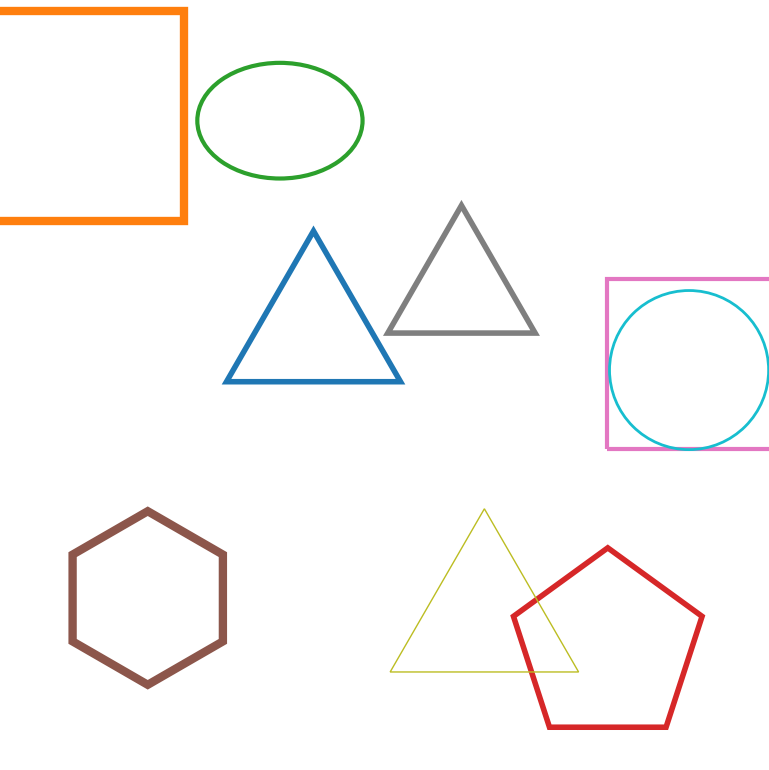[{"shape": "triangle", "thickness": 2, "radius": 0.65, "center": [0.407, 0.569]}, {"shape": "square", "thickness": 3, "radius": 0.68, "center": [0.102, 0.85]}, {"shape": "oval", "thickness": 1.5, "radius": 0.54, "center": [0.364, 0.843]}, {"shape": "pentagon", "thickness": 2, "radius": 0.64, "center": [0.789, 0.16]}, {"shape": "hexagon", "thickness": 3, "radius": 0.56, "center": [0.192, 0.223]}, {"shape": "square", "thickness": 1.5, "radius": 0.55, "center": [0.899, 0.528]}, {"shape": "triangle", "thickness": 2, "radius": 0.55, "center": [0.599, 0.623]}, {"shape": "triangle", "thickness": 0.5, "radius": 0.71, "center": [0.629, 0.198]}, {"shape": "circle", "thickness": 1, "radius": 0.52, "center": [0.895, 0.519]}]